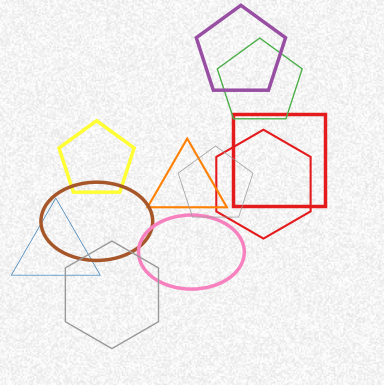[{"shape": "hexagon", "thickness": 1.5, "radius": 0.71, "center": [0.684, 0.522]}, {"shape": "square", "thickness": 2.5, "radius": 0.6, "center": [0.725, 0.584]}, {"shape": "triangle", "thickness": 0.5, "radius": 0.67, "center": [0.145, 0.352]}, {"shape": "pentagon", "thickness": 1, "radius": 0.58, "center": [0.675, 0.785]}, {"shape": "pentagon", "thickness": 2.5, "radius": 0.61, "center": [0.626, 0.864]}, {"shape": "triangle", "thickness": 1.5, "radius": 0.59, "center": [0.486, 0.521]}, {"shape": "pentagon", "thickness": 2.5, "radius": 0.51, "center": [0.251, 0.584]}, {"shape": "oval", "thickness": 2.5, "radius": 0.73, "center": [0.251, 0.425]}, {"shape": "oval", "thickness": 2.5, "radius": 0.69, "center": [0.497, 0.345]}, {"shape": "pentagon", "thickness": 0.5, "radius": 0.51, "center": [0.56, 0.519]}, {"shape": "hexagon", "thickness": 1, "radius": 0.7, "center": [0.291, 0.234]}]